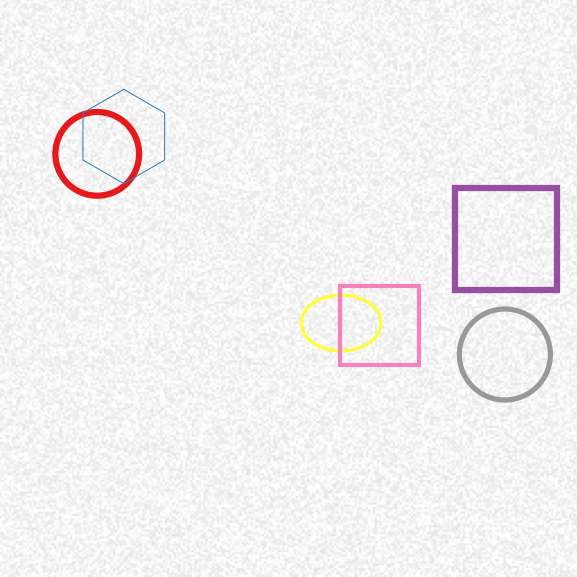[{"shape": "circle", "thickness": 3, "radius": 0.36, "center": [0.168, 0.733]}, {"shape": "hexagon", "thickness": 0.5, "radius": 0.41, "center": [0.214, 0.763]}, {"shape": "square", "thickness": 3, "radius": 0.44, "center": [0.876, 0.586]}, {"shape": "oval", "thickness": 1.5, "radius": 0.35, "center": [0.591, 0.44]}, {"shape": "square", "thickness": 2, "radius": 0.34, "center": [0.657, 0.435]}, {"shape": "circle", "thickness": 2.5, "radius": 0.39, "center": [0.874, 0.385]}]